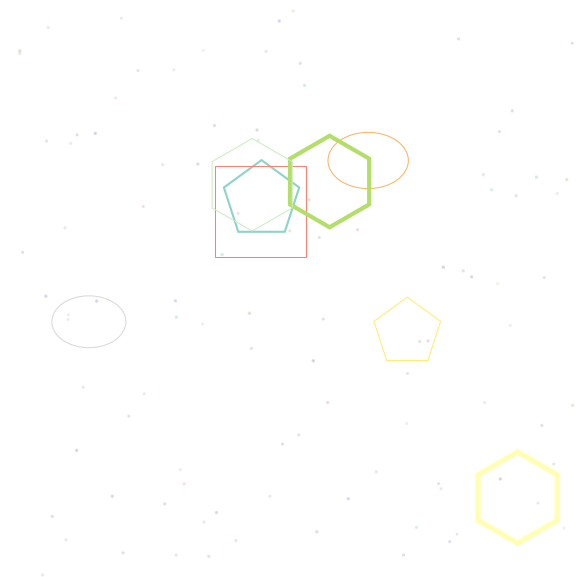[{"shape": "pentagon", "thickness": 1, "radius": 0.34, "center": [0.453, 0.653]}, {"shape": "hexagon", "thickness": 2.5, "radius": 0.4, "center": [0.896, 0.137]}, {"shape": "square", "thickness": 0.5, "radius": 0.39, "center": [0.451, 0.633]}, {"shape": "oval", "thickness": 0.5, "radius": 0.35, "center": [0.638, 0.721]}, {"shape": "hexagon", "thickness": 2, "radius": 0.4, "center": [0.571, 0.685]}, {"shape": "oval", "thickness": 0.5, "radius": 0.32, "center": [0.154, 0.442]}, {"shape": "hexagon", "thickness": 0.5, "radius": 0.4, "center": [0.437, 0.679]}, {"shape": "pentagon", "thickness": 0.5, "radius": 0.3, "center": [0.705, 0.424]}]